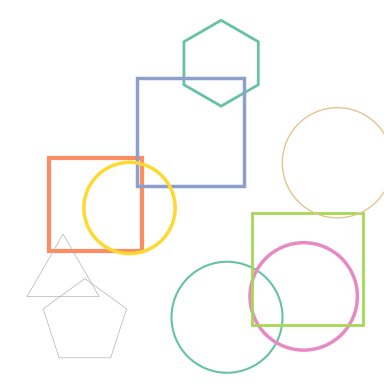[{"shape": "hexagon", "thickness": 2, "radius": 0.56, "center": [0.574, 0.836]}, {"shape": "circle", "thickness": 1.5, "radius": 0.72, "center": [0.59, 0.176]}, {"shape": "square", "thickness": 3, "radius": 0.6, "center": [0.248, 0.469]}, {"shape": "square", "thickness": 2.5, "radius": 0.7, "center": [0.494, 0.657]}, {"shape": "circle", "thickness": 2.5, "radius": 0.7, "center": [0.789, 0.23]}, {"shape": "square", "thickness": 2, "radius": 0.72, "center": [0.799, 0.301]}, {"shape": "circle", "thickness": 2.5, "radius": 0.59, "center": [0.336, 0.46]}, {"shape": "circle", "thickness": 1, "radius": 0.72, "center": [0.876, 0.577]}, {"shape": "pentagon", "thickness": 0.5, "radius": 0.57, "center": [0.22, 0.163]}, {"shape": "triangle", "thickness": 0.5, "radius": 0.54, "center": [0.164, 0.284]}]